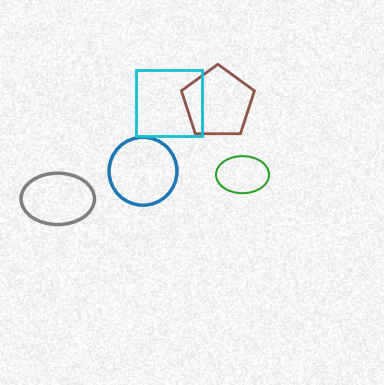[{"shape": "circle", "thickness": 2.5, "radius": 0.44, "center": [0.371, 0.555]}, {"shape": "oval", "thickness": 1.5, "radius": 0.34, "center": [0.63, 0.546]}, {"shape": "pentagon", "thickness": 2, "radius": 0.5, "center": [0.566, 0.733]}, {"shape": "oval", "thickness": 2.5, "radius": 0.48, "center": [0.15, 0.483]}, {"shape": "square", "thickness": 2, "radius": 0.43, "center": [0.438, 0.734]}]